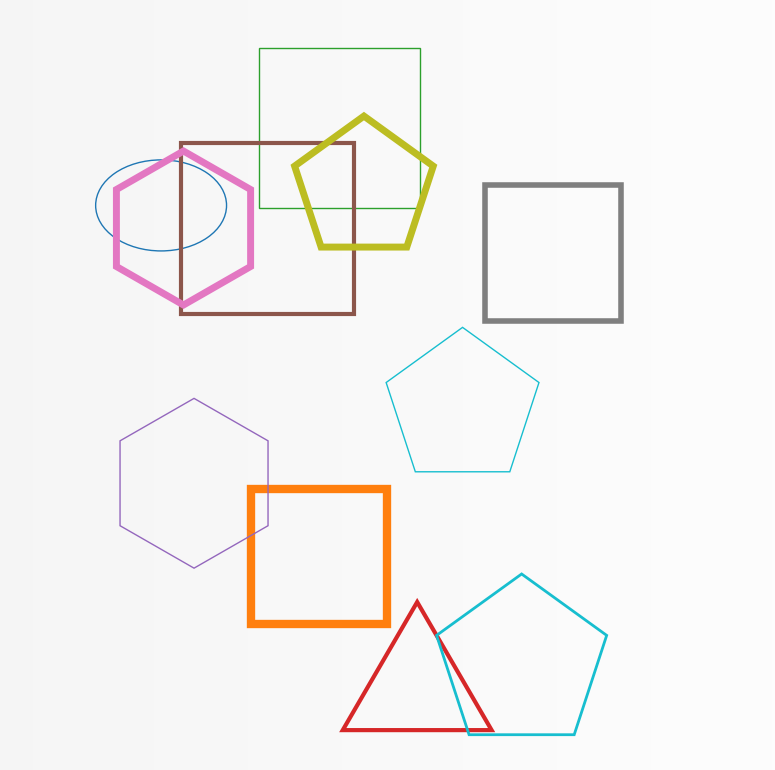[{"shape": "oval", "thickness": 0.5, "radius": 0.42, "center": [0.208, 0.733]}, {"shape": "square", "thickness": 3, "radius": 0.44, "center": [0.412, 0.277]}, {"shape": "square", "thickness": 0.5, "radius": 0.52, "center": [0.438, 0.833]}, {"shape": "triangle", "thickness": 1.5, "radius": 0.55, "center": [0.538, 0.107]}, {"shape": "hexagon", "thickness": 0.5, "radius": 0.55, "center": [0.25, 0.372]}, {"shape": "square", "thickness": 1.5, "radius": 0.56, "center": [0.345, 0.703]}, {"shape": "hexagon", "thickness": 2.5, "radius": 0.5, "center": [0.237, 0.704]}, {"shape": "square", "thickness": 2, "radius": 0.44, "center": [0.714, 0.671]}, {"shape": "pentagon", "thickness": 2.5, "radius": 0.47, "center": [0.47, 0.755]}, {"shape": "pentagon", "thickness": 1, "radius": 0.58, "center": [0.673, 0.139]}, {"shape": "pentagon", "thickness": 0.5, "radius": 0.52, "center": [0.597, 0.471]}]